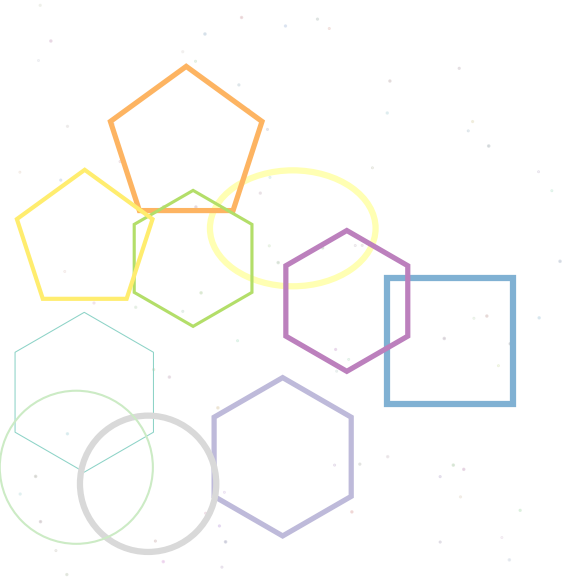[{"shape": "hexagon", "thickness": 0.5, "radius": 0.69, "center": [0.146, 0.32]}, {"shape": "oval", "thickness": 3, "radius": 0.72, "center": [0.507, 0.604]}, {"shape": "hexagon", "thickness": 2.5, "radius": 0.69, "center": [0.489, 0.208]}, {"shape": "square", "thickness": 3, "radius": 0.54, "center": [0.779, 0.409]}, {"shape": "pentagon", "thickness": 2.5, "radius": 0.69, "center": [0.322, 0.746]}, {"shape": "hexagon", "thickness": 1.5, "radius": 0.59, "center": [0.334, 0.552]}, {"shape": "circle", "thickness": 3, "radius": 0.59, "center": [0.256, 0.161]}, {"shape": "hexagon", "thickness": 2.5, "radius": 0.61, "center": [0.601, 0.478]}, {"shape": "circle", "thickness": 1, "radius": 0.66, "center": [0.132, 0.19]}, {"shape": "pentagon", "thickness": 2, "radius": 0.62, "center": [0.147, 0.582]}]